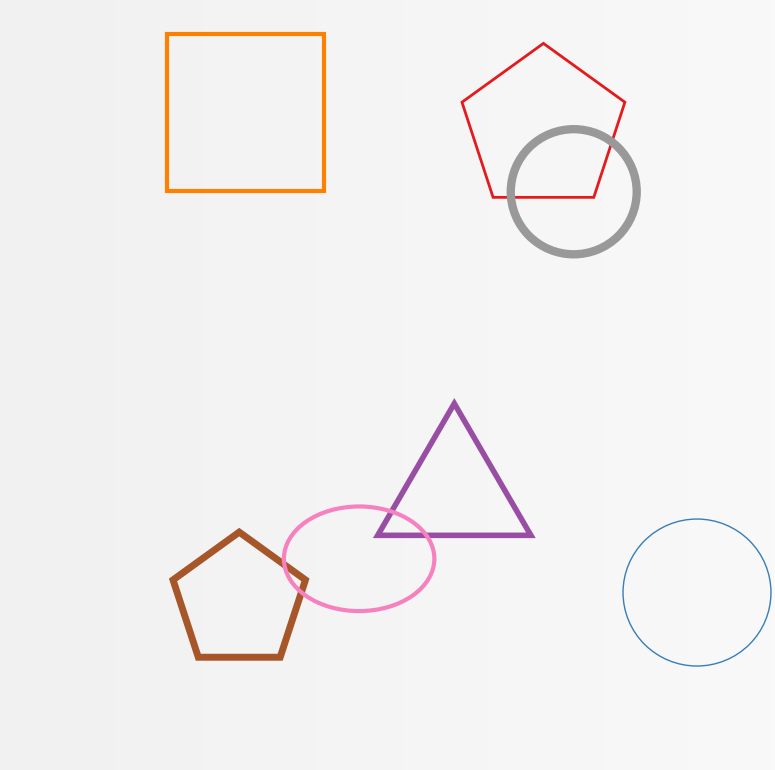[{"shape": "pentagon", "thickness": 1, "radius": 0.55, "center": [0.701, 0.833]}, {"shape": "circle", "thickness": 0.5, "radius": 0.48, "center": [0.899, 0.23]}, {"shape": "triangle", "thickness": 2, "radius": 0.57, "center": [0.586, 0.362]}, {"shape": "square", "thickness": 1.5, "radius": 0.51, "center": [0.317, 0.854]}, {"shape": "pentagon", "thickness": 2.5, "radius": 0.45, "center": [0.309, 0.219]}, {"shape": "oval", "thickness": 1.5, "radius": 0.49, "center": [0.463, 0.274]}, {"shape": "circle", "thickness": 3, "radius": 0.41, "center": [0.74, 0.751]}]